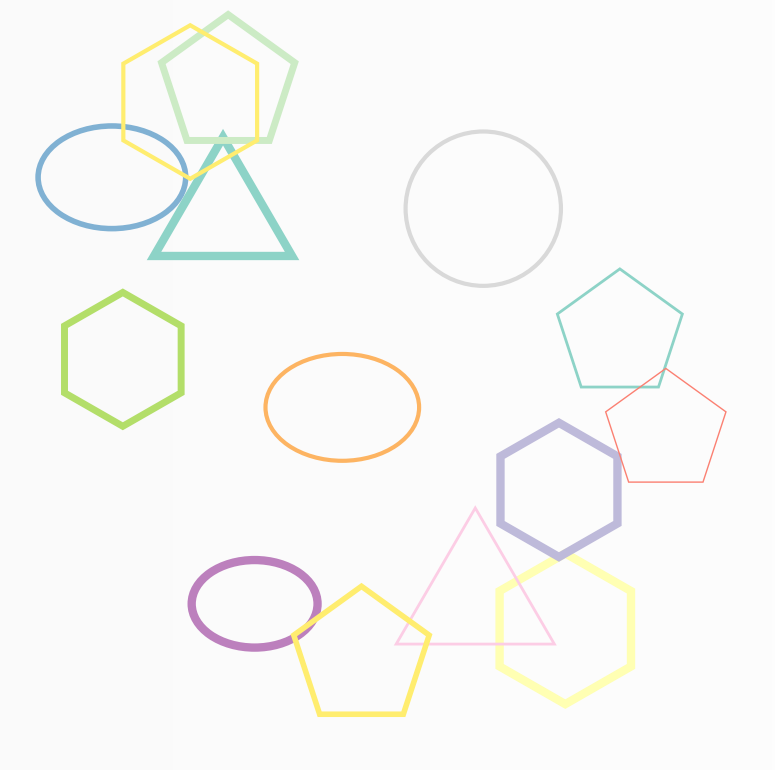[{"shape": "pentagon", "thickness": 1, "radius": 0.42, "center": [0.8, 0.566]}, {"shape": "triangle", "thickness": 3, "radius": 0.51, "center": [0.288, 0.719]}, {"shape": "hexagon", "thickness": 3, "radius": 0.49, "center": [0.729, 0.183]}, {"shape": "hexagon", "thickness": 3, "radius": 0.44, "center": [0.721, 0.364]}, {"shape": "pentagon", "thickness": 0.5, "radius": 0.41, "center": [0.859, 0.44]}, {"shape": "oval", "thickness": 2, "radius": 0.48, "center": [0.144, 0.77]}, {"shape": "oval", "thickness": 1.5, "radius": 0.5, "center": [0.442, 0.471]}, {"shape": "hexagon", "thickness": 2.5, "radius": 0.43, "center": [0.158, 0.533]}, {"shape": "triangle", "thickness": 1, "radius": 0.59, "center": [0.613, 0.222]}, {"shape": "circle", "thickness": 1.5, "radius": 0.5, "center": [0.624, 0.729]}, {"shape": "oval", "thickness": 3, "radius": 0.41, "center": [0.329, 0.216]}, {"shape": "pentagon", "thickness": 2.5, "radius": 0.45, "center": [0.294, 0.891]}, {"shape": "hexagon", "thickness": 1.5, "radius": 0.5, "center": [0.245, 0.868]}, {"shape": "pentagon", "thickness": 2, "radius": 0.46, "center": [0.466, 0.147]}]